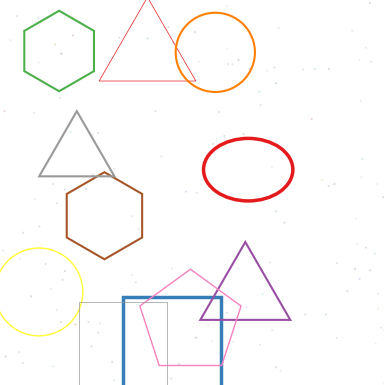[{"shape": "oval", "thickness": 2.5, "radius": 0.58, "center": [0.645, 0.559]}, {"shape": "triangle", "thickness": 0.5, "radius": 0.73, "center": [0.383, 0.862]}, {"shape": "square", "thickness": 2.5, "radius": 0.63, "center": [0.448, 0.101]}, {"shape": "hexagon", "thickness": 1.5, "radius": 0.52, "center": [0.154, 0.868]}, {"shape": "triangle", "thickness": 1.5, "radius": 0.67, "center": [0.637, 0.237]}, {"shape": "circle", "thickness": 1.5, "radius": 0.51, "center": [0.559, 0.864]}, {"shape": "circle", "thickness": 1, "radius": 0.57, "center": [0.101, 0.242]}, {"shape": "hexagon", "thickness": 1.5, "radius": 0.57, "center": [0.271, 0.44]}, {"shape": "pentagon", "thickness": 1, "radius": 0.69, "center": [0.495, 0.162]}, {"shape": "triangle", "thickness": 1.5, "radius": 0.56, "center": [0.2, 0.598]}, {"shape": "square", "thickness": 0.5, "radius": 0.57, "center": [0.32, 0.102]}]